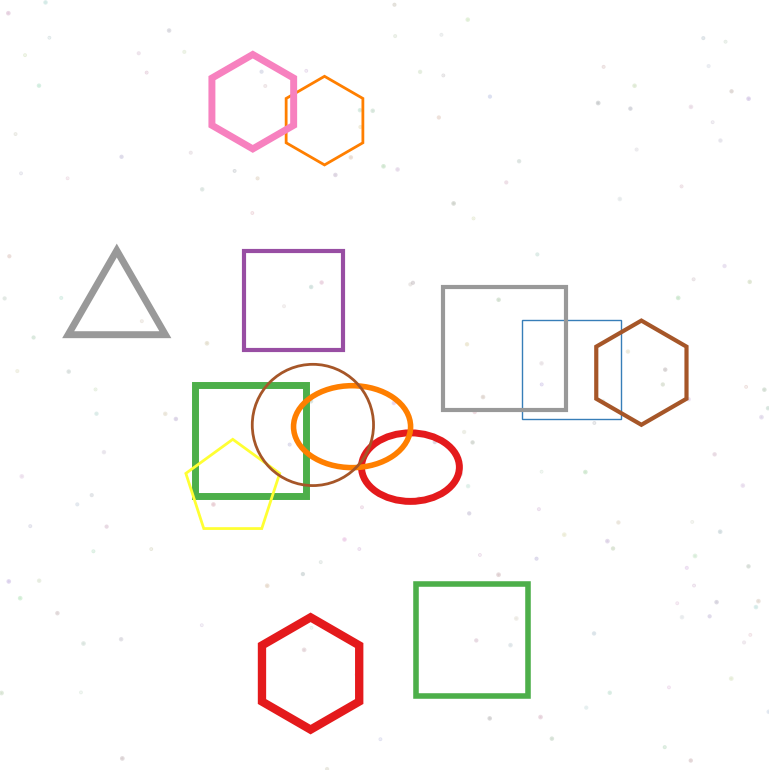[{"shape": "hexagon", "thickness": 3, "radius": 0.36, "center": [0.403, 0.125]}, {"shape": "oval", "thickness": 2.5, "radius": 0.32, "center": [0.533, 0.393]}, {"shape": "square", "thickness": 0.5, "radius": 0.32, "center": [0.743, 0.52]}, {"shape": "square", "thickness": 2.5, "radius": 0.36, "center": [0.326, 0.427]}, {"shape": "square", "thickness": 2, "radius": 0.36, "center": [0.613, 0.168]}, {"shape": "square", "thickness": 1.5, "radius": 0.32, "center": [0.381, 0.61]}, {"shape": "oval", "thickness": 2, "radius": 0.38, "center": [0.457, 0.446]}, {"shape": "hexagon", "thickness": 1, "radius": 0.29, "center": [0.421, 0.843]}, {"shape": "pentagon", "thickness": 1, "radius": 0.32, "center": [0.302, 0.365]}, {"shape": "hexagon", "thickness": 1.5, "radius": 0.34, "center": [0.833, 0.516]}, {"shape": "circle", "thickness": 1, "radius": 0.39, "center": [0.406, 0.448]}, {"shape": "hexagon", "thickness": 2.5, "radius": 0.31, "center": [0.328, 0.868]}, {"shape": "square", "thickness": 1.5, "radius": 0.4, "center": [0.655, 0.547]}, {"shape": "triangle", "thickness": 2.5, "radius": 0.36, "center": [0.152, 0.602]}]